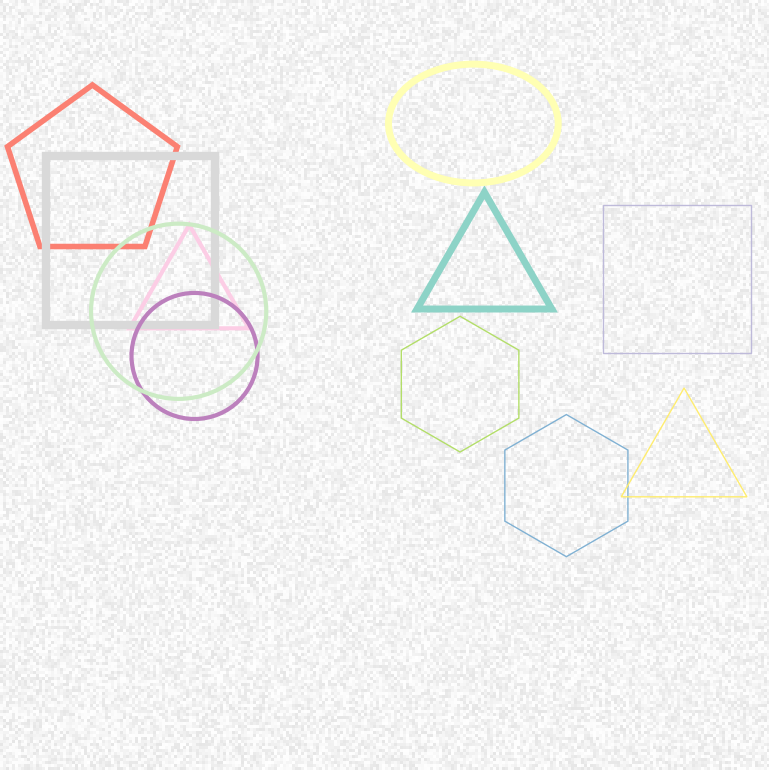[{"shape": "triangle", "thickness": 2.5, "radius": 0.51, "center": [0.629, 0.649]}, {"shape": "oval", "thickness": 2.5, "radius": 0.55, "center": [0.615, 0.84]}, {"shape": "square", "thickness": 0.5, "radius": 0.48, "center": [0.879, 0.637]}, {"shape": "pentagon", "thickness": 2, "radius": 0.58, "center": [0.12, 0.774]}, {"shape": "hexagon", "thickness": 0.5, "radius": 0.46, "center": [0.736, 0.369]}, {"shape": "hexagon", "thickness": 0.5, "radius": 0.44, "center": [0.598, 0.501]}, {"shape": "triangle", "thickness": 1.5, "radius": 0.45, "center": [0.246, 0.618]}, {"shape": "square", "thickness": 3, "radius": 0.55, "center": [0.17, 0.688]}, {"shape": "circle", "thickness": 1.5, "radius": 0.41, "center": [0.253, 0.538]}, {"shape": "circle", "thickness": 1.5, "radius": 0.57, "center": [0.232, 0.596]}, {"shape": "triangle", "thickness": 0.5, "radius": 0.47, "center": [0.888, 0.402]}]